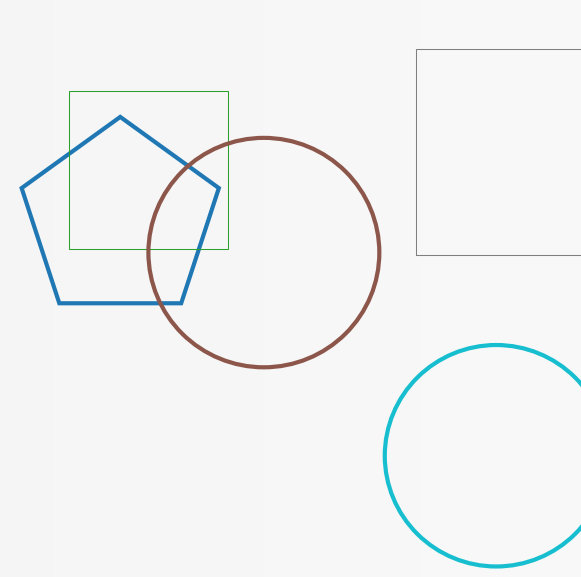[{"shape": "pentagon", "thickness": 2, "radius": 0.89, "center": [0.207, 0.618]}, {"shape": "square", "thickness": 0.5, "radius": 0.69, "center": [0.256, 0.704]}, {"shape": "circle", "thickness": 2, "radius": 0.99, "center": [0.454, 0.562]}, {"shape": "square", "thickness": 0.5, "radius": 0.89, "center": [0.894, 0.736]}, {"shape": "circle", "thickness": 2, "radius": 0.96, "center": [0.854, 0.21]}]